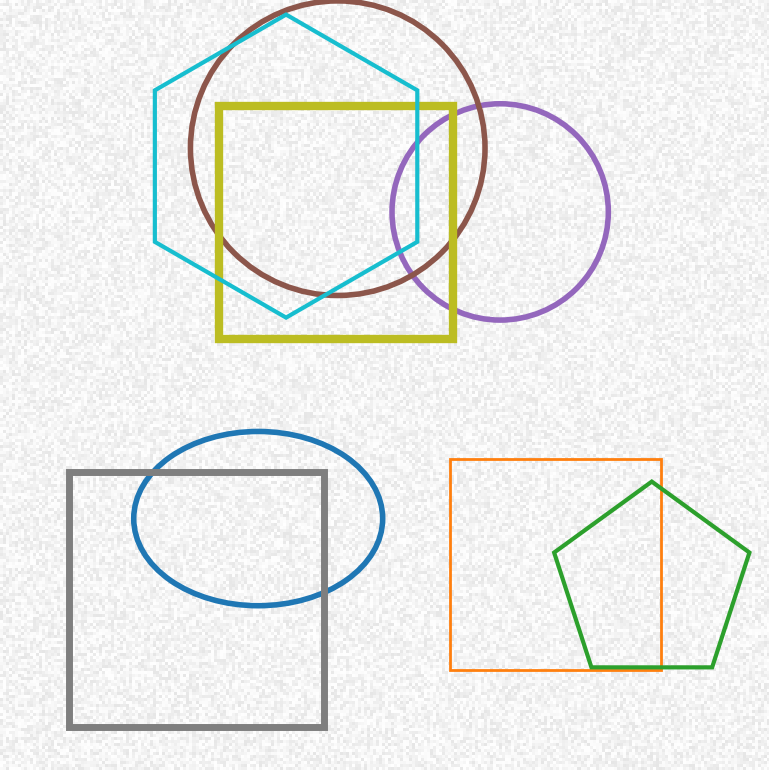[{"shape": "oval", "thickness": 2, "radius": 0.81, "center": [0.335, 0.327]}, {"shape": "square", "thickness": 1, "radius": 0.68, "center": [0.721, 0.267]}, {"shape": "pentagon", "thickness": 1.5, "radius": 0.67, "center": [0.846, 0.241]}, {"shape": "circle", "thickness": 2, "radius": 0.7, "center": [0.65, 0.725]}, {"shape": "circle", "thickness": 2, "radius": 0.96, "center": [0.439, 0.808]}, {"shape": "square", "thickness": 2.5, "radius": 0.83, "center": [0.255, 0.222]}, {"shape": "square", "thickness": 3, "radius": 0.76, "center": [0.437, 0.711]}, {"shape": "hexagon", "thickness": 1.5, "radius": 0.98, "center": [0.372, 0.784]}]